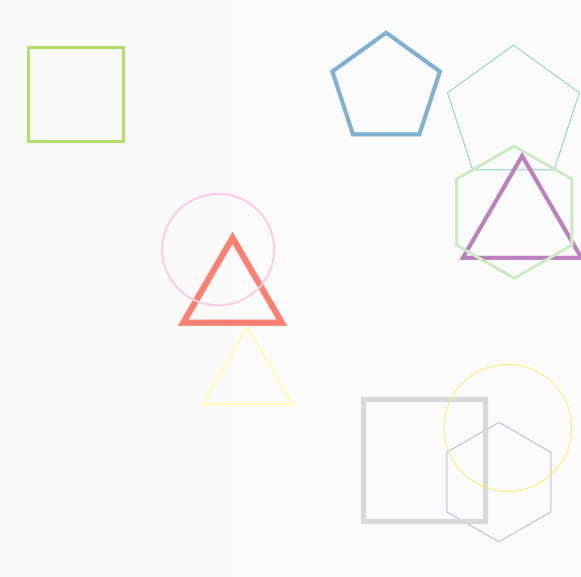[{"shape": "pentagon", "thickness": 0.5, "radius": 0.6, "center": [0.883, 0.802]}, {"shape": "triangle", "thickness": 1, "radius": 0.44, "center": [0.426, 0.344]}, {"shape": "hexagon", "thickness": 0.5, "radius": 0.52, "center": [0.858, 0.164]}, {"shape": "triangle", "thickness": 3, "radius": 0.49, "center": [0.4, 0.489]}, {"shape": "pentagon", "thickness": 2, "radius": 0.49, "center": [0.664, 0.845]}, {"shape": "square", "thickness": 1.5, "radius": 0.41, "center": [0.13, 0.836]}, {"shape": "circle", "thickness": 1, "radius": 0.48, "center": [0.375, 0.567]}, {"shape": "square", "thickness": 2.5, "radius": 0.52, "center": [0.73, 0.203]}, {"shape": "triangle", "thickness": 2, "radius": 0.59, "center": [0.898, 0.612]}, {"shape": "hexagon", "thickness": 1.5, "radius": 0.57, "center": [0.885, 0.632]}, {"shape": "circle", "thickness": 0.5, "radius": 0.55, "center": [0.874, 0.258]}]